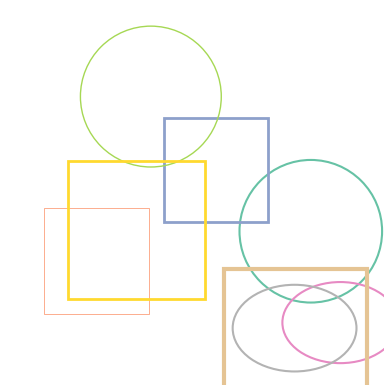[{"shape": "circle", "thickness": 1.5, "radius": 0.93, "center": [0.807, 0.399]}, {"shape": "square", "thickness": 0.5, "radius": 0.68, "center": [0.249, 0.322]}, {"shape": "square", "thickness": 2, "radius": 0.67, "center": [0.56, 0.558]}, {"shape": "oval", "thickness": 1.5, "radius": 0.75, "center": [0.884, 0.162]}, {"shape": "circle", "thickness": 1, "radius": 0.91, "center": [0.392, 0.749]}, {"shape": "square", "thickness": 2, "radius": 0.89, "center": [0.355, 0.402]}, {"shape": "square", "thickness": 3, "radius": 0.93, "center": [0.769, 0.115]}, {"shape": "oval", "thickness": 1.5, "radius": 0.8, "center": [0.765, 0.148]}]